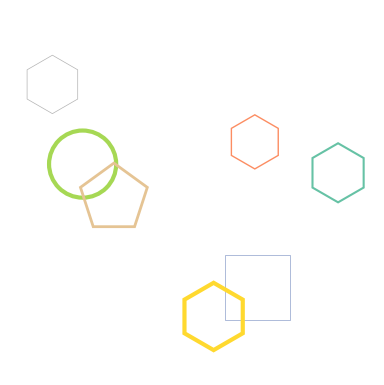[{"shape": "hexagon", "thickness": 1.5, "radius": 0.38, "center": [0.878, 0.551]}, {"shape": "hexagon", "thickness": 1, "radius": 0.35, "center": [0.662, 0.631]}, {"shape": "square", "thickness": 0.5, "radius": 0.42, "center": [0.668, 0.253]}, {"shape": "circle", "thickness": 3, "radius": 0.44, "center": [0.215, 0.574]}, {"shape": "hexagon", "thickness": 3, "radius": 0.44, "center": [0.555, 0.178]}, {"shape": "pentagon", "thickness": 2, "radius": 0.46, "center": [0.296, 0.485]}, {"shape": "hexagon", "thickness": 0.5, "radius": 0.38, "center": [0.136, 0.781]}]